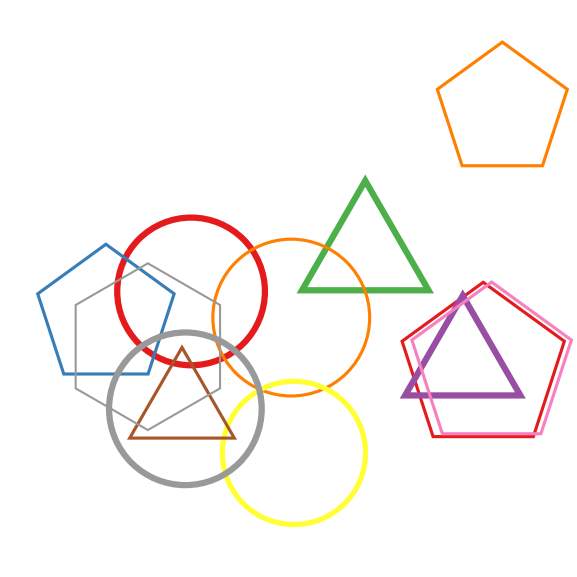[{"shape": "pentagon", "thickness": 1.5, "radius": 0.74, "center": [0.837, 0.363]}, {"shape": "circle", "thickness": 3, "radius": 0.64, "center": [0.331, 0.494]}, {"shape": "pentagon", "thickness": 1.5, "radius": 0.62, "center": [0.183, 0.452]}, {"shape": "triangle", "thickness": 3, "radius": 0.63, "center": [0.633, 0.56]}, {"shape": "triangle", "thickness": 3, "radius": 0.58, "center": [0.801, 0.372]}, {"shape": "circle", "thickness": 1.5, "radius": 0.68, "center": [0.504, 0.449]}, {"shape": "pentagon", "thickness": 1.5, "radius": 0.59, "center": [0.87, 0.808]}, {"shape": "circle", "thickness": 2.5, "radius": 0.62, "center": [0.509, 0.215]}, {"shape": "triangle", "thickness": 1.5, "radius": 0.52, "center": [0.315, 0.293]}, {"shape": "pentagon", "thickness": 1.5, "radius": 0.73, "center": [0.851, 0.366]}, {"shape": "hexagon", "thickness": 1, "radius": 0.72, "center": [0.256, 0.399]}, {"shape": "circle", "thickness": 3, "radius": 0.66, "center": [0.321, 0.291]}]